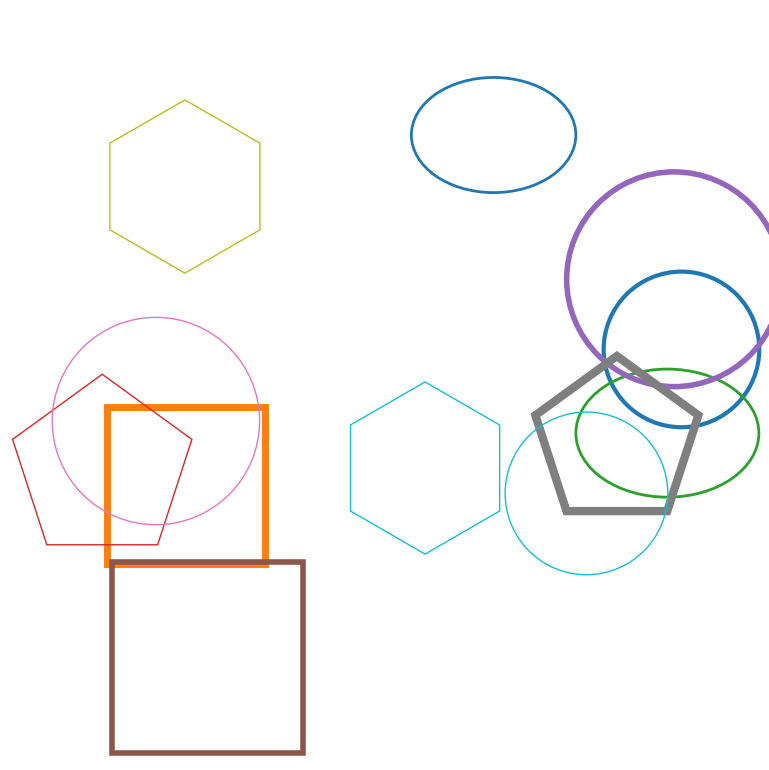[{"shape": "circle", "thickness": 1.5, "radius": 0.51, "center": [0.885, 0.546]}, {"shape": "oval", "thickness": 1, "radius": 0.53, "center": [0.641, 0.825]}, {"shape": "square", "thickness": 2.5, "radius": 0.51, "center": [0.241, 0.369]}, {"shape": "oval", "thickness": 1, "radius": 0.59, "center": [0.867, 0.437]}, {"shape": "pentagon", "thickness": 0.5, "radius": 0.61, "center": [0.133, 0.392]}, {"shape": "circle", "thickness": 2, "radius": 0.7, "center": [0.875, 0.637]}, {"shape": "square", "thickness": 2, "radius": 0.62, "center": [0.269, 0.146]}, {"shape": "circle", "thickness": 0.5, "radius": 0.67, "center": [0.202, 0.453]}, {"shape": "pentagon", "thickness": 3, "radius": 0.56, "center": [0.801, 0.426]}, {"shape": "hexagon", "thickness": 0.5, "radius": 0.56, "center": [0.24, 0.758]}, {"shape": "circle", "thickness": 0.5, "radius": 0.53, "center": [0.762, 0.359]}, {"shape": "hexagon", "thickness": 0.5, "radius": 0.56, "center": [0.552, 0.392]}]